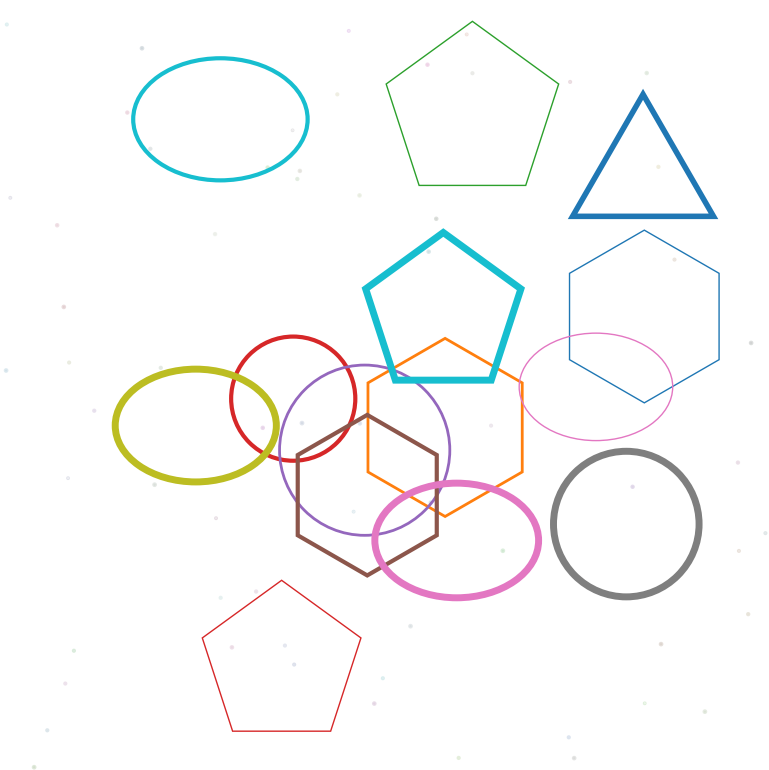[{"shape": "hexagon", "thickness": 0.5, "radius": 0.56, "center": [0.837, 0.589]}, {"shape": "triangle", "thickness": 2, "radius": 0.53, "center": [0.835, 0.772]}, {"shape": "hexagon", "thickness": 1, "radius": 0.58, "center": [0.578, 0.445]}, {"shape": "pentagon", "thickness": 0.5, "radius": 0.59, "center": [0.614, 0.854]}, {"shape": "circle", "thickness": 1.5, "radius": 0.4, "center": [0.381, 0.482]}, {"shape": "pentagon", "thickness": 0.5, "radius": 0.54, "center": [0.366, 0.138]}, {"shape": "circle", "thickness": 1, "radius": 0.55, "center": [0.474, 0.415]}, {"shape": "hexagon", "thickness": 1.5, "radius": 0.52, "center": [0.477, 0.357]}, {"shape": "oval", "thickness": 2.5, "radius": 0.53, "center": [0.593, 0.298]}, {"shape": "oval", "thickness": 0.5, "radius": 0.5, "center": [0.774, 0.498]}, {"shape": "circle", "thickness": 2.5, "radius": 0.47, "center": [0.813, 0.319]}, {"shape": "oval", "thickness": 2.5, "radius": 0.52, "center": [0.254, 0.447]}, {"shape": "oval", "thickness": 1.5, "radius": 0.57, "center": [0.286, 0.845]}, {"shape": "pentagon", "thickness": 2.5, "radius": 0.53, "center": [0.576, 0.592]}]